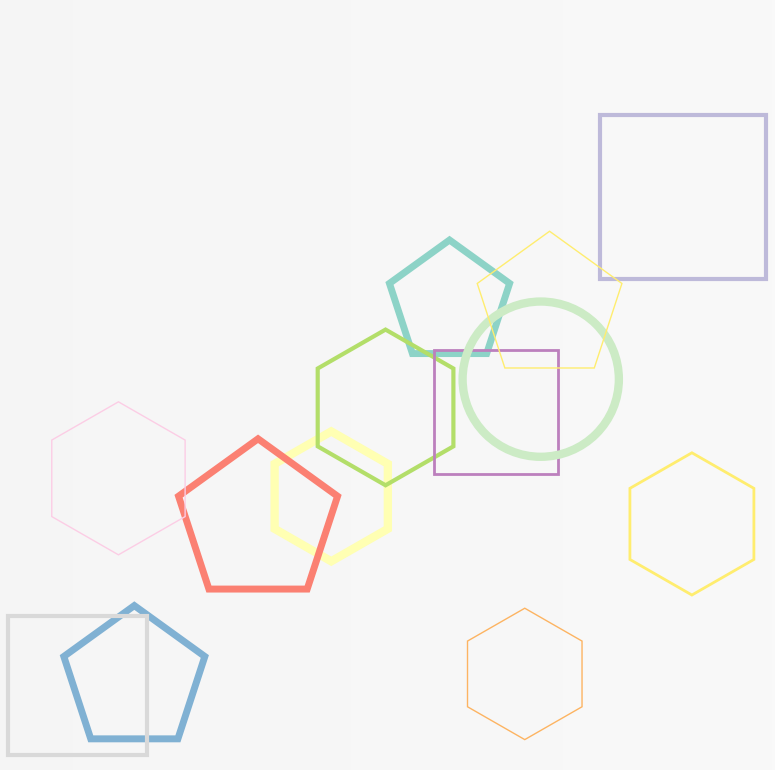[{"shape": "pentagon", "thickness": 2.5, "radius": 0.41, "center": [0.58, 0.607]}, {"shape": "hexagon", "thickness": 3, "radius": 0.42, "center": [0.427, 0.355]}, {"shape": "square", "thickness": 1.5, "radius": 0.53, "center": [0.882, 0.744]}, {"shape": "pentagon", "thickness": 2.5, "radius": 0.54, "center": [0.333, 0.322]}, {"shape": "pentagon", "thickness": 2.5, "radius": 0.48, "center": [0.173, 0.118]}, {"shape": "hexagon", "thickness": 0.5, "radius": 0.43, "center": [0.677, 0.125]}, {"shape": "hexagon", "thickness": 1.5, "radius": 0.51, "center": [0.497, 0.471]}, {"shape": "hexagon", "thickness": 0.5, "radius": 0.5, "center": [0.153, 0.379]}, {"shape": "square", "thickness": 1.5, "radius": 0.45, "center": [0.1, 0.11]}, {"shape": "square", "thickness": 1, "radius": 0.4, "center": [0.64, 0.465]}, {"shape": "circle", "thickness": 3, "radius": 0.5, "center": [0.698, 0.508]}, {"shape": "pentagon", "thickness": 0.5, "radius": 0.49, "center": [0.709, 0.602]}, {"shape": "hexagon", "thickness": 1, "radius": 0.46, "center": [0.893, 0.32]}]